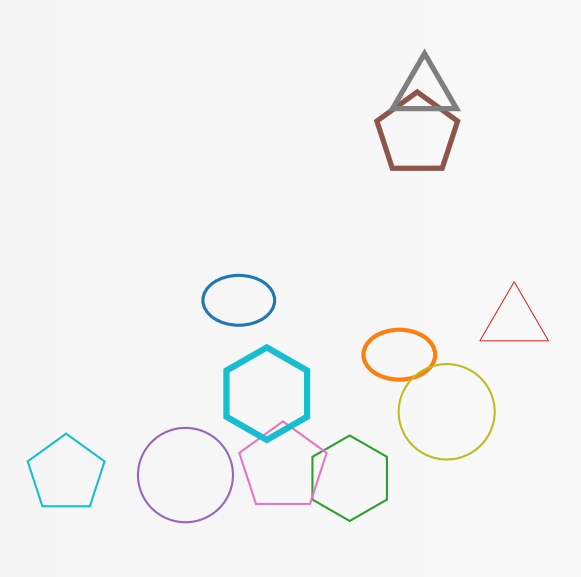[{"shape": "oval", "thickness": 1.5, "radius": 0.31, "center": [0.411, 0.479]}, {"shape": "oval", "thickness": 2, "radius": 0.31, "center": [0.687, 0.385]}, {"shape": "hexagon", "thickness": 1, "radius": 0.37, "center": [0.602, 0.171]}, {"shape": "triangle", "thickness": 0.5, "radius": 0.34, "center": [0.885, 0.443]}, {"shape": "circle", "thickness": 1, "radius": 0.41, "center": [0.319, 0.176]}, {"shape": "pentagon", "thickness": 2.5, "radius": 0.37, "center": [0.718, 0.767]}, {"shape": "pentagon", "thickness": 1, "radius": 0.4, "center": [0.487, 0.19]}, {"shape": "triangle", "thickness": 2.5, "radius": 0.32, "center": [0.73, 0.843]}, {"shape": "circle", "thickness": 1, "radius": 0.41, "center": [0.768, 0.286]}, {"shape": "pentagon", "thickness": 1, "radius": 0.35, "center": [0.114, 0.179]}, {"shape": "hexagon", "thickness": 3, "radius": 0.4, "center": [0.459, 0.317]}]